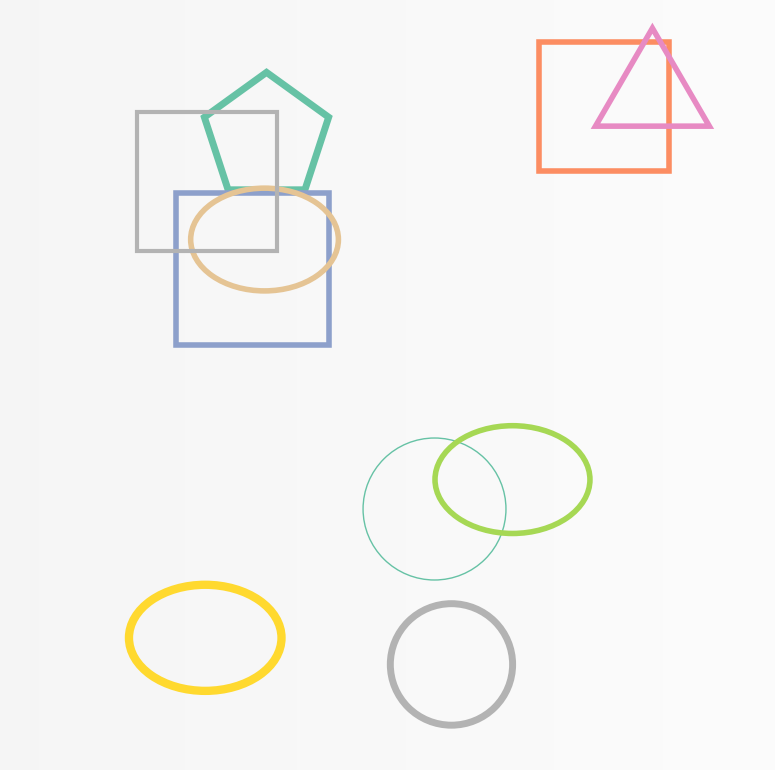[{"shape": "pentagon", "thickness": 2.5, "radius": 0.42, "center": [0.344, 0.822]}, {"shape": "circle", "thickness": 0.5, "radius": 0.46, "center": [0.561, 0.339]}, {"shape": "square", "thickness": 2, "radius": 0.42, "center": [0.78, 0.862]}, {"shape": "square", "thickness": 2, "radius": 0.49, "center": [0.326, 0.651]}, {"shape": "triangle", "thickness": 2, "radius": 0.42, "center": [0.842, 0.879]}, {"shape": "oval", "thickness": 2, "radius": 0.5, "center": [0.661, 0.377]}, {"shape": "oval", "thickness": 3, "radius": 0.49, "center": [0.265, 0.172]}, {"shape": "oval", "thickness": 2, "radius": 0.48, "center": [0.341, 0.689]}, {"shape": "square", "thickness": 1.5, "radius": 0.45, "center": [0.267, 0.764]}, {"shape": "circle", "thickness": 2.5, "radius": 0.39, "center": [0.583, 0.137]}]